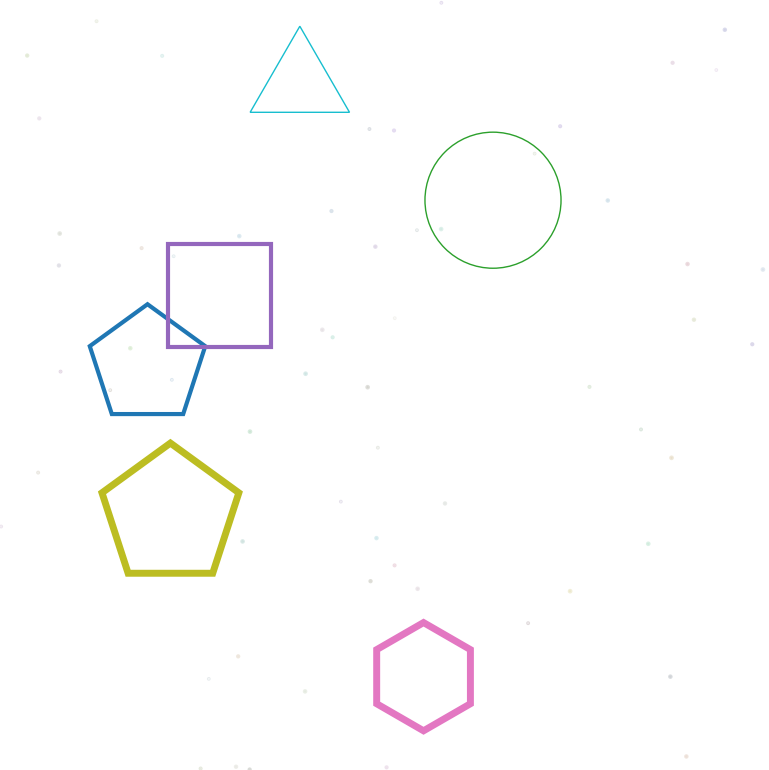[{"shape": "pentagon", "thickness": 1.5, "radius": 0.39, "center": [0.192, 0.526]}, {"shape": "circle", "thickness": 0.5, "radius": 0.44, "center": [0.64, 0.74]}, {"shape": "square", "thickness": 1.5, "radius": 0.34, "center": [0.285, 0.617]}, {"shape": "hexagon", "thickness": 2.5, "radius": 0.35, "center": [0.55, 0.121]}, {"shape": "pentagon", "thickness": 2.5, "radius": 0.47, "center": [0.221, 0.331]}, {"shape": "triangle", "thickness": 0.5, "radius": 0.37, "center": [0.389, 0.891]}]